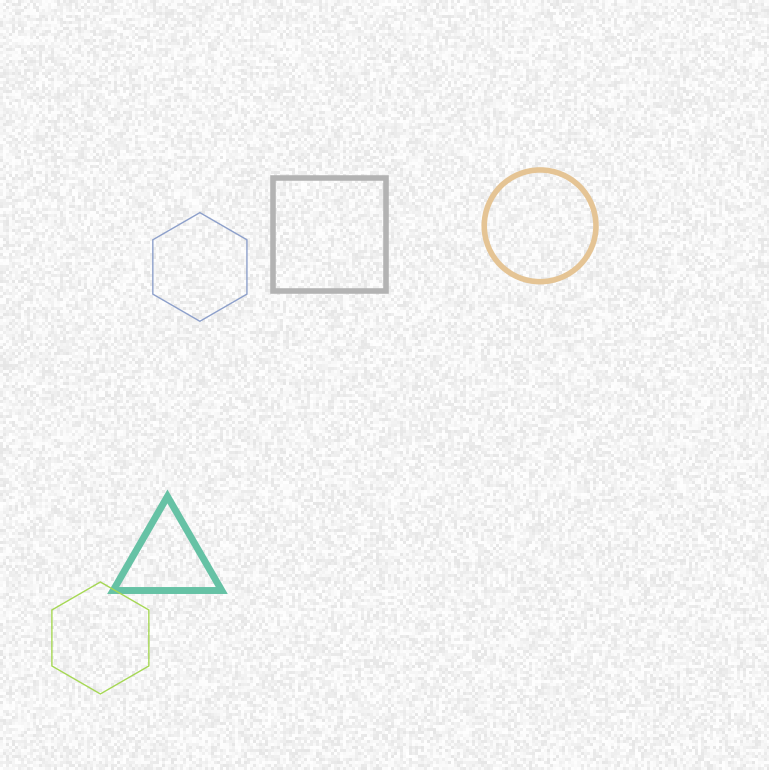[{"shape": "triangle", "thickness": 2.5, "radius": 0.41, "center": [0.217, 0.274]}, {"shape": "hexagon", "thickness": 0.5, "radius": 0.35, "center": [0.26, 0.653]}, {"shape": "hexagon", "thickness": 0.5, "radius": 0.36, "center": [0.13, 0.171]}, {"shape": "circle", "thickness": 2, "radius": 0.36, "center": [0.701, 0.707]}, {"shape": "square", "thickness": 2, "radius": 0.36, "center": [0.428, 0.695]}]